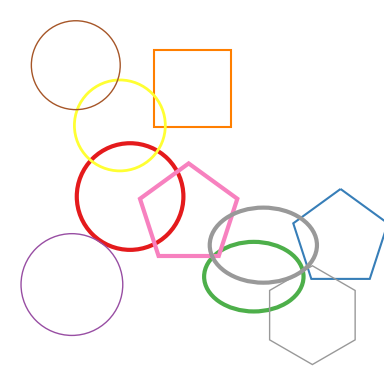[{"shape": "circle", "thickness": 3, "radius": 0.69, "center": [0.338, 0.489]}, {"shape": "pentagon", "thickness": 1.5, "radius": 0.65, "center": [0.885, 0.38]}, {"shape": "oval", "thickness": 3, "radius": 0.65, "center": [0.659, 0.281]}, {"shape": "circle", "thickness": 1, "radius": 0.66, "center": [0.187, 0.261]}, {"shape": "square", "thickness": 1.5, "radius": 0.5, "center": [0.5, 0.771]}, {"shape": "circle", "thickness": 2, "radius": 0.59, "center": [0.311, 0.674]}, {"shape": "circle", "thickness": 1, "radius": 0.58, "center": [0.197, 0.831]}, {"shape": "pentagon", "thickness": 3, "radius": 0.66, "center": [0.49, 0.443]}, {"shape": "hexagon", "thickness": 1, "radius": 0.64, "center": [0.811, 0.181]}, {"shape": "oval", "thickness": 3, "radius": 0.7, "center": [0.684, 0.363]}]